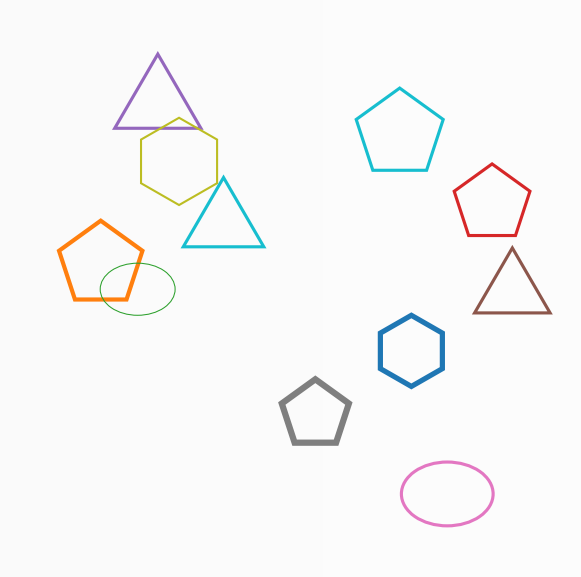[{"shape": "hexagon", "thickness": 2.5, "radius": 0.31, "center": [0.708, 0.392]}, {"shape": "pentagon", "thickness": 2, "radius": 0.38, "center": [0.173, 0.542]}, {"shape": "oval", "thickness": 0.5, "radius": 0.32, "center": [0.237, 0.498]}, {"shape": "pentagon", "thickness": 1.5, "radius": 0.34, "center": [0.847, 0.647]}, {"shape": "triangle", "thickness": 1.5, "radius": 0.43, "center": [0.272, 0.82]}, {"shape": "triangle", "thickness": 1.5, "radius": 0.37, "center": [0.881, 0.495]}, {"shape": "oval", "thickness": 1.5, "radius": 0.39, "center": [0.769, 0.144]}, {"shape": "pentagon", "thickness": 3, "radius": 0.3, "center": [0.543, 0.282]}, {"shape": "hexagon", "thickness": 1, "radius": 0.38, "center": [0.308, 0.72]}, {"shape": "triangle", "thickness": 1.5, "radius": 0.4, "center": [0.385, 0.612]}, {"shape": "pentagon", "thickness": 1.5, "radius": 0.39, "center": [0.688, 0.768]}]